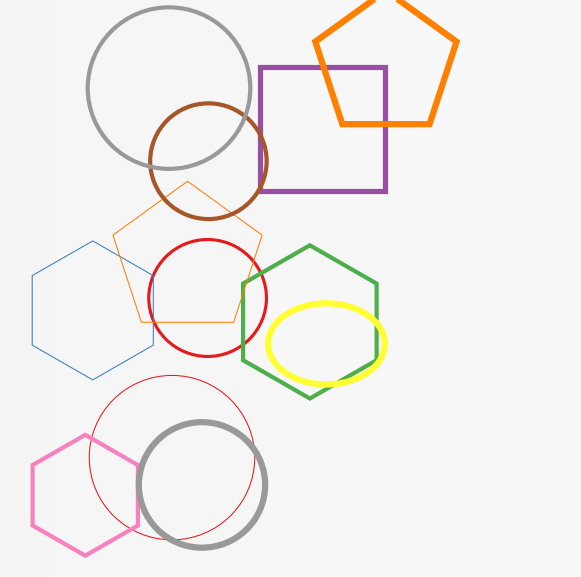[{"shape": "circle", "thickness": 0.5, "radius": 0.71, "center": [0.296, 0.207]}, {"shape": "circle", "thickness": 1.5, "radius": 0.51, "center": [0.357, 0.483]}, {"shape": "hexagon", "thickness": 0.5, "radius": 0.6, "center": [0.16, 0.462]}, {"shape": "hexagon", "thickness": 2, "radius": 0.66, "center": [0.533, 0.442]}, {"shape": "square", "thickness": 2.5, "radius": 0.54, "center": [0.555, 0.775]}, {"shape": "pentagon", "thickness": 3, "radius": 0.64, "center": [0.664, 0.888]}, {"shape": "pentagon", "thickness": 0.5, "radius": 0.67, "center": [0.323, 0.55]}, {"shape": "oval", "thickness": 3, "radius": 0.5, "center": [0.562, 0.404]}, {"shape": "circle", "thickness": 2, "radius": 0.5, "center": [0.359, 0.72]}, {"shape": "hexagon", "thickness": 2, "radius": 0.52, "center": [0.147, 0.142]}, {"shape": "circle", "thickness": 2, "radius": 0.7, "center": [0.291, 0.847]}, {"shape": "circle", "thickness": 3, "radius": 0.54, "center": [0.348, 0.159]}]